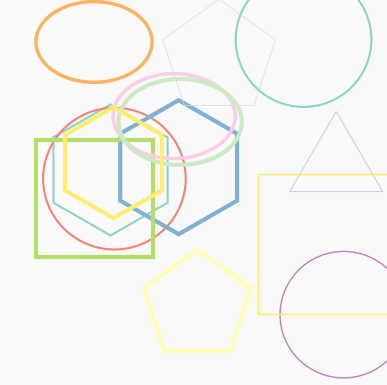[{"shape": "hexagon", "thickness": 1.5, "radius": 0.85, "center": [0.285, 0.559]}, {"shape": "circle", "thickness": 1.5, "radius": 0.88, "center": [0.783, 0.897]}, {"shape": "pentagon", "thickness": 3, "radius": 0.73, "center": [0.509, 0.207]}, {"shape": "triangle", "thickness": 0.5, "radius": 0.69, "center": [0.868, 0.572]}, {"shape": "circle", "thickness": 1.5, "radius": 0.92, "center": [0.295, 0.536]}, {"shape": "hexagon", "thickness": 3, "radius": 0.87, "center": [0.461, 0.566]}, {"shape": "oval", "thickness": 2.5, "radius": 0.75, "center": [0.243, 0.891]}, {"shape": "square", "thickness": 3, "radius": 0.76, "center": [0.244, 0.485]}, {"shape": "oval", "thickness": 2.5, "radius": 0.79, "center": [0.449, 0.699]}, {"shape": "pentagon", "thickness": 0.5, "radius": 0.76, "center": [0.565, 0.85]}, {"shape": "circle", "thickness": 1, "radius": 0.82, "center": [0.887, 0.183]}, {"shape": "oval", "thickness": 3, "radius": 0.8, "center": [0.465, 0.683]}, {"shape": "square", "thickness": 1, "radius": 0.91, "center": [0.847, 0.367]}, {"shape": "hexagon", "thickness": 3, "radius": 0.72, "center": [0.293, 0.578]}]